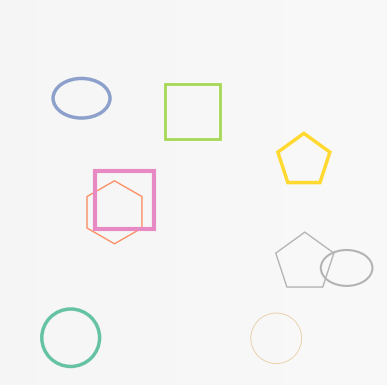[{"shape": "circle", "thickness": 2.5, "radius": 0.37, "center": [0.182, 0.123]}, {"shape": "hexagon", "thickness": 1, "radius": 0.41, "center": [0.295, 0.449]}, {"shape": "oval", "thickness": 2.5, "radius": 0.37, "center": [0.21, 0.745]}, {"shape": "square", "thickness": 3, "radius": 0.38, "center": [0.321, 0.48]}, {"shape": "square", "thickness": 2, "radius": 0.35, "center": [0.497, 0.71]}, {"shape": "pentagon", "thickness": 2.5, "radius": 0.35, "center": [0.784, 0.583]}, {"shape": "circle", "thickness": 0.5, "radius": 0.33, "center": [0.713, 0.121]}, {"shape": "oval", "thickness": 1.5, "radius": 0.33, "center": [0.895, 0.304]}, {"shape": "pentagon", "thickness": 1, "radius": 0.39, "center": [0.787, 0.318]}]